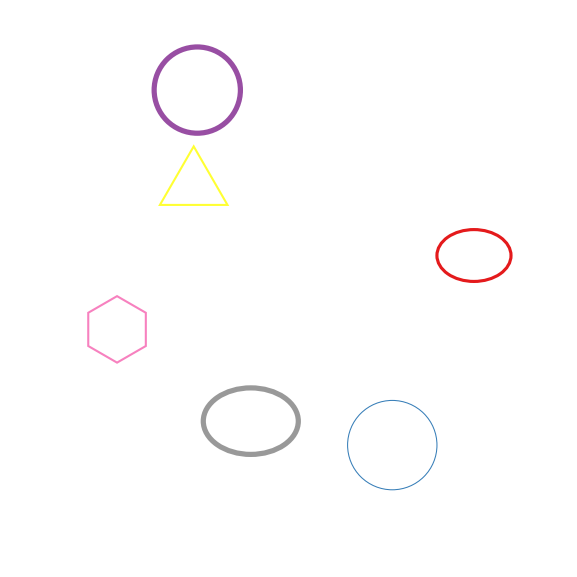[{"shape": "oval", "thickness": 1.5, "radius": 0.32, "center": [0.821, 0.557]}, {"shape": "circle", "thickness": 0.5, "radius": 0.39, "center": [0.679, 0.228]}, {"shape": "circle", "thickness": 2.5, "radius": 0.37, "center": [0.342, 0.843]}, {"shape": "triangle", "thickness": 1, "radius": 0.34, "center": [0.335, 0.678]}, {"shape": "hexagon", "thickness": 1, "radius": 0.29, "center": [0.203, 0.429]}, {"shape": "oval", "thickness": 2.5, "radius": 0.41, "center": [0.434, 0.27]}]